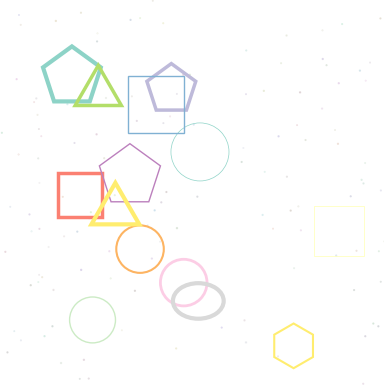[{"shape": "pentagon", "thickness": 3, "radius": 0.39, "center": [0.187, 0.8]}, {"shape": "circle", "thickness": 0.5, "radius": 0.38, "center": [0.519, 0.605]}, {"shape": "square", "thickness": 0.5, "radius": 0.32, "center": [0.881, 0.399]}, {"shape": "pentagon", "thickness": 2.5, "radius": 0.33, "center": [0.445, 0.768]}, {"shape": "square", "thickness": 2.5, "radius": 0.29, "center": [0.207, 0.494]}, {"shape": "square", "thickness": 1, "radius": 0.37, "center": [0.405, 0.729]}, {"shape": "circle", "thickness": 1.5, "radius": 0.31, "center": [0.364, 0.353]}, {"shape": "triangle", "thickness": 2.5, "radius": 0.35, "center": [0.255, 0.761]}, {"shape": "circle", "thickness": 2, "radius": 0.3, "center": [0.477, 0.266]}, {"shape": "oval", "thickness": 3, "radius": 0.33, "center": [0.515, 0.218]}, {"shape": "pentagon", "thickness": 1, "radius": 0.42, "center": [0.337, 0.543]}, {"shape": "circle", "thickness": 1, "radius": 0.3, "center": [0.24, 0.169]}, {"shape": "hexagon", "thickness": 1.5, "radius": 0.29, "center": [0.763, 0.102]}, {"shape": "triangle", "thickness": 3, "radius": 0.36, "center": [0.3, 0.453]}]